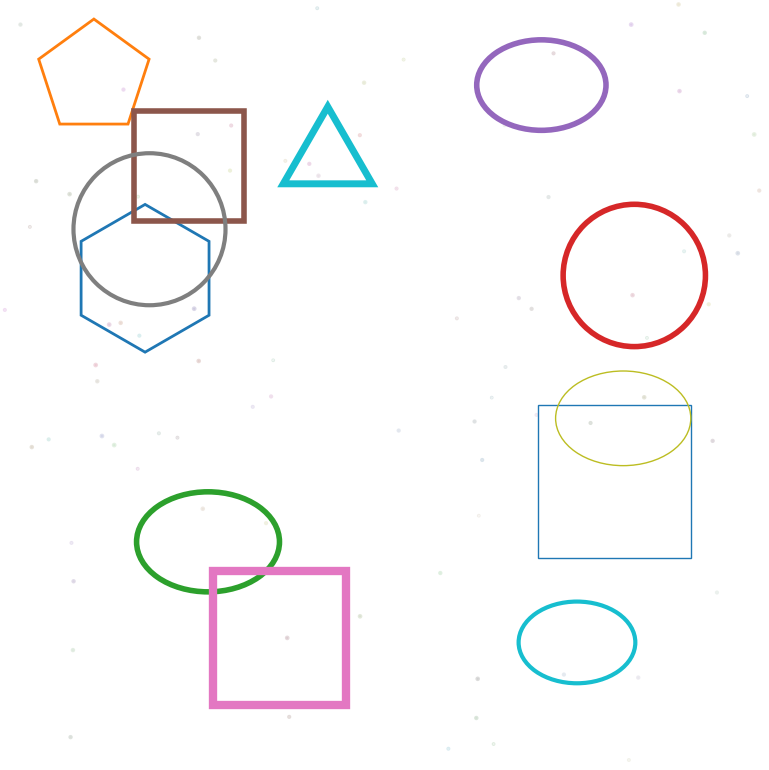[{"shape": "square", "thickness": 0.5, "radius": 0.5, "center": [0.798, 0.375]}, {"shape": "hexagon", "thickness": 1, "radius": 0.48, "center": [0.188, 0.639]}, {"shape": "pentagon", "thickness": 1, "radius": 0.38, "center": [0.122, 0.9]}, {"shape": "oval", "thickness": 2, "radius": 0.46, "center": [0.27, 0.296]}, {"shape": "circle", "thickness": 2, "radius": 0.46, "center": [0.824, 0.642]}, {"shape": "oval", "thickness": 2, "radius": 0.42, "center": [0.703, 0.89]}, {"shape": "square", "thickness": 2, "radius": 0.36, "center": [0.245, 0.785]}, {"shape": "square", "thickness": 3, "radius": 0.43, "center": [0.363, 0.171]}, {"shape": "circle", "thickness": 1.5, "radius": 0.49, "center": [0.194, 0.702]}, {"shape": "oval", "thickness": 0.5, "radius": 0.44, "center": [0.809, 0.457]}, {"shape": "triangle", "thickness": 2.5, "radius": 0.33, "center": [0.426, 0.795]}, {"shape": "oval", "thickness": 1.5, "radius": 0.38, "center": [0.749, 0.166]}]